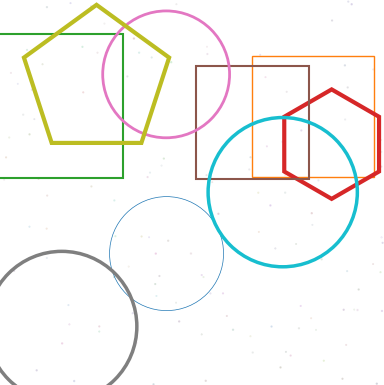[{"shape": "circle", "thickness": 0.5, "radius": 0.74, "center": [0.433, 0.341]}, {"shape": "square", "thickness": 1, "radius": 0.79, "center": [0.813, 0.698]}, {"shape": "square", "thickness": 1.5, "radius": 0.94, "center": [0.131, 0.725]}, {"shape": "hexagon", "thickness": 3, "radius": 0.71, "center": [0.861, 0.626]}, {"shape": "square", "thickness": 1.5, "radius": 0.73, "center": [0.657, 0.683]}, {"shape": "circle", "thickness": 2, "radius": 0.82, "center": [0.432, 0.807]}, {"shape": "circle", "thickness": 2.5, "radius": 0.98, "center": [0.16, 0.152]}, {"shape": "pentagon", "thickness": 3, "radius": 0.99, "center": [0.251, 0.789]}, {"shape": "circle", "thickness": 2.5, "radius": 0.97, "center": [0.734, 0.501]}]